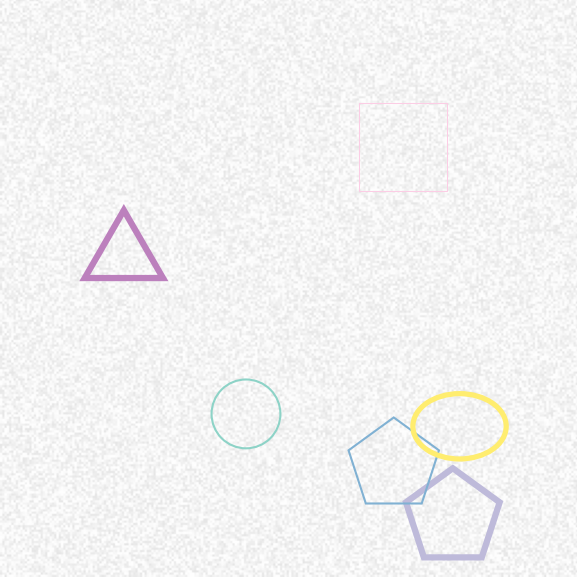[{"shape": "circle", "thickness": 1, "radius": 0.3, "center": [0.426, 0.282]}, {"shape": "pentagon", "thickness": 3, "radius": 0.43, "center": [0.784, 0.103]}, {"shape": "pentagon", "thickness": 1, "radius": 0.41, "center": [0.682, 0.194]}, {"shape": "square", "thickness": 0.5, "radius": 0.38, "center": [0.697, 0.745]}, {"shape": "triangle", "thickness": 3, "radius": 0.39, "center": [0.214, 0.557]}, {"shape": "oval", "thickness": 2.5, "radius": 0.4, "center": [0.796, 0.261]}]